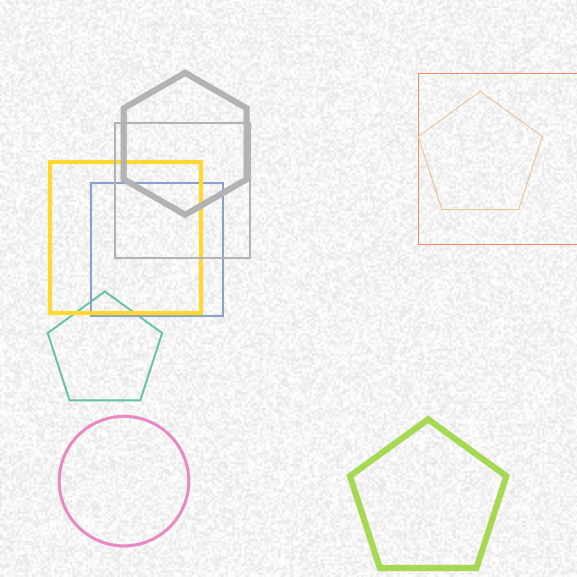[{"shape": "pentagon", "thickness": 1, "radius": 0.52, "center": [0.182, 0.39]}, {"shape": "square", "thickness": 0.5, "radius": 0.74, "center": [0.872, 0.725]}, {"shape": "square", "thickness": 1, "radius": 0.57, "center": [0.272, 0.567]}, {"shape": "circle", "thickness": 1.5, "radius": 0.56, "center": [0.215, 0.166]}, {"shape": "pentagon", "thickness": 3, "radius": 0.71, "center": [0.741, 0.131]}, {"shape": "square", "thickness": 2, "radius": 0.65, "center": [0.218, 0.587]}, {"shape": "pentagon", "thickness": 0.5, "radius": 0.57, "center": [0.832, 0.728]}, {"shape": "hexagon", "thickness": 3, "radius": 0.61, "center": [0.321, 0.75]}, {"shape": "square", "thickness": 1, "radius": 0.58, "center": [0.316, 0.669]}]